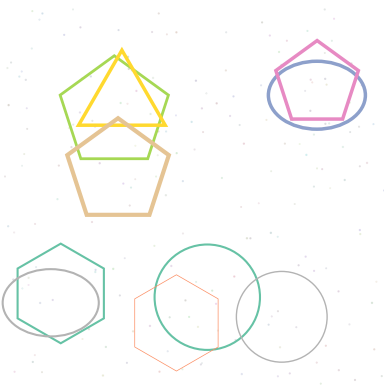[{"shape": "circle", "thickness": 1.5, "radius": 0.68, "center": [0.538, 0.228]}, {"shape": "hexagon", "thickness": 1.5, "radius": 0.65, "center": [0.158, 0.238]}, {"shape": "hexagon", "thickness": 0.5, "radius": 0.63, "center": [0.458, 0.161]}, {"shape": "oval", "thickness": 2.5, "radius": 0.63, "center": [0.823, 0.753]}, {"shape": "pentagon", "thickness": 2.5, "radius": 0.56, "center": [0.824, 0.782]}, {"shape": "pentagon", "thickness": 2, "radius": 0.74, "center": [0.297, 0.707]}, {"shape": "triangle", "thickness": 2.5, "radius": 0.65, "center": [0.317, 0.74]}, {"shape": "pentagon", "thickness": 3, "radius": 0.69, "center": [0.307, 0.554]}, {"shape": "circle", "thickness": 1, "radius": 0.59, "center": [0.732, 0.177]}, {"shape": "oval", "thickness": 1.5, "radius": 0.62, "center": [0.132, 0.214]}]